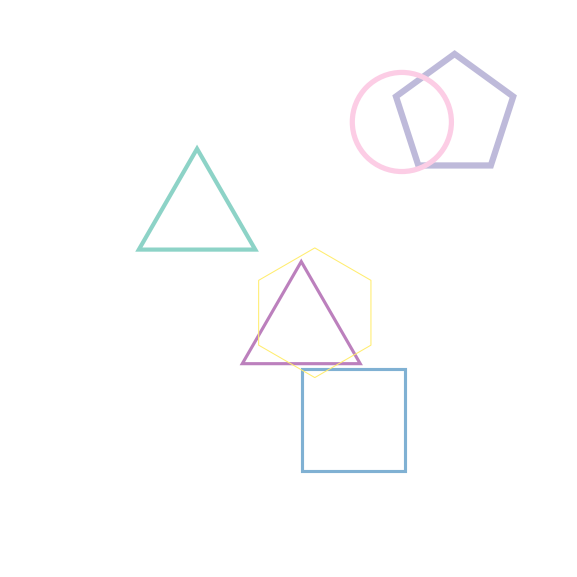[{"shape": "triangle", "thickness": 2, "radius": 0.58, "center": [0.341, 0.625]}, {"shape": "pentagon", "thickness": 3, "radius": 0.53, "center": [0.787, 0.799]}, {"shape": "square", "thickness": 1.5, "radius": 0.44, "center": [0.612, 0.272]}, {"shape": "circle", "thickness": 2.5, "radius": 0.43, "center": [0.696, 0.788]}, {"shape": "triangle", "thickness": 1.5, "radius": 0.59, "center": [0.522, 0.428]}, {"shape": "hexagon", "thickness": 0.5, "radius": 0.56, "center": [0.545, 0.458]}]